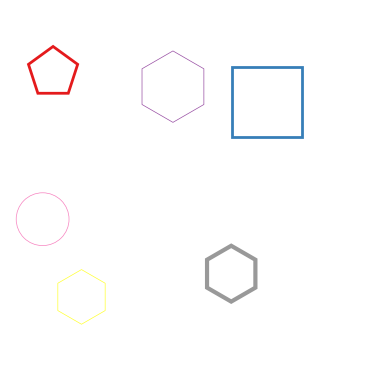[{"shape": "pentagon", "thickness": 2, "radius": 0.34, "center": [0.138, 0.812]}, {"shape": "square", "thickness": 2, "radius": 0.45, "center": [0.694, 0.735]}, {"shape": "hexagon", "thickness": 0.5, "radius": 0.46, "center": [0.449, 0.775]}, {"shape": "hexagon", "thickness": 0.5, "radius": 0.35, "center": [0.212, 0.229]}, {"shape": "circle", "thickness": 0.5, "radius": 0.34, "center": [0.111, 0.431]}, {"shape": "hexagon", "thickness": 3, "radius": 0.36, "center": [0.601, 0.289]}]